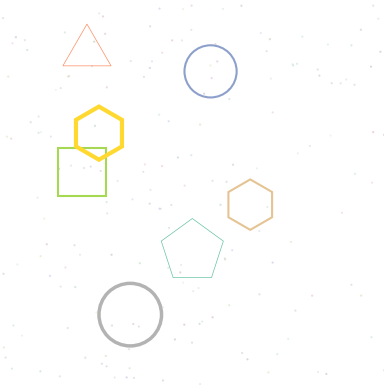[{"shape": "pentagon", "thickness": 0.5, "radius": 0.42, "center": [0.499, 0.348]}, {"shape": "triangle", "thickness": 0.5, "radius": 0.36, "center": [0.226, 0.865]}, {"shape": "circle", "thickness": 1.5, "radius": 0.34, "center": [0.547, 0.815]}, {"shape": "square", "thickness": 1.5, "radius": 0.31, "center": [0.213, 0.554]}, {"shape": "hexagon", "thickness": 3, "radius": 0.34, "center": [0.257, 0.654]}, {"shape": "hexagon", "thickness": 1.5, "radius": 0.33, "center": [0.65, 0.468]}, {"shape": "circle", "thickness": 2.5, "radius": 0.41, "center": [0.338, 0.183]}]